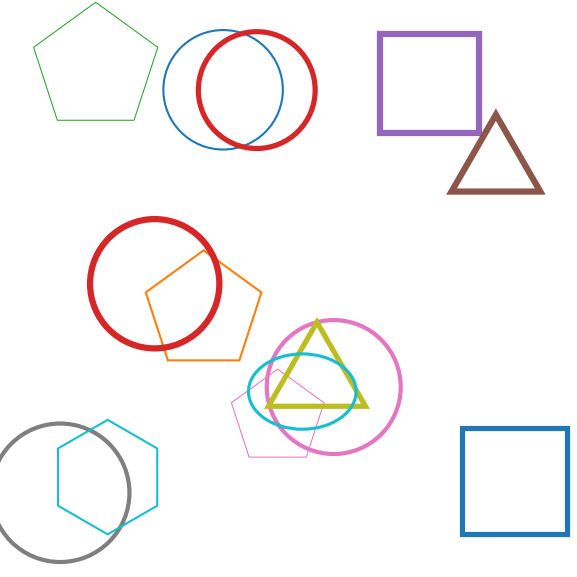[{"shape": "square", "thickness": 2.5, "radius": 0.46, "center": [0.891, 0.167]}, {"shape": "circle", "thickness": 1, "radius": 0.52, "center": [0.386, 0.844]}, {"shape": "pentagon", "thickness": 1, "radius": 0.53, "center": [0.353, 0.46]}, {"shape": "pentagon", "thickness": 0.5, "radius": 0.57, "center": [0.166, 0.882]}, {"shape": "circle", "thickness": 3, "radius": 0.56, "center": [0.268, 0.508]}, {"shape": "circle", "thickness": 2.5, "radius": 0.51, "center": [0.445, 0.843]}, {"shape": "square", "thickness": 3, "radius": 0.43, "center": [0.744, 0.855]}, {"shape": "triangle", "thickness": 3, "radius": 0.44, "center": [0.859, 0.712]}, {"shape": "pentagon", "thickness": 0.5, "radius": 0.42, "center": [0.481, 0.276]}, {"shape": "circle", "thickness": 2, "radius": 0.58, "center": [0.578, 0.329]}, {"shape": "circle", "thickness": 2, "radius": 0.6, "center": [0.104, 0.146]}, {"shape": "triangle", "thickness": 2.5, "radius": 0.49, "center": [0.549, 0.344]}, {"shape": "oval", "thickness": 1.5, "radius": 0.47, "center": [0.523, 0.321]}, {"shape": "hexagon", "thickness": 1, "radius": 0.5, "center": [0.186, 0.173]}]